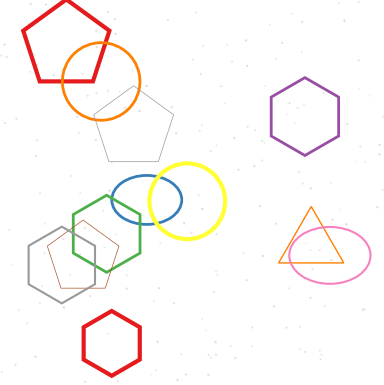[{"shape": "hexagon", "thickness": 3, "radius": 0.42, "center": [0.29, 0.108]}, {"shape": "pentagon", "thickness": 3, "radius": 0.59, "center": [0.172, 0.884]}, {"shape": "oval", "thickness": 2, "radius": 0.45, "center": [0.381, 0.481]}, {"shape": "hexagon", "thickness": 2, "radius": 0.5, "center": [0.277, 0.393]}, {"shape": "hexagon", "thickness": 2, "radius": 0.51, "center": [0.792, 0.697]}, {"shape": "circle", "thickness": 2, "radius": 0.5, "center": [0.263, 0.788]}, {"shape": "triangle", "thickness": 1, "radius": 0.49, "center": [0.808, 0.366]}, {"shape": "circle", "thickness": 3, "radius": 0.49, "center": [0.486, 0.477]}, {"shape": "pentagon", "thickness": 0.5, "radius": 0.49, "center": [0.216, 0.331]}, {"shape": "oval", "thickness": 1.5, "radius": 0.53, "center": [0.857, 0.337]}, {"shape": "hexagon", "thickness": 1.5, "radius": 0.5, "center": [0.161, 0.312]}, {"shape": "pentagon", "thickness": 0.5, "radius": 0.55, "center": [0.347, 0.668]}]